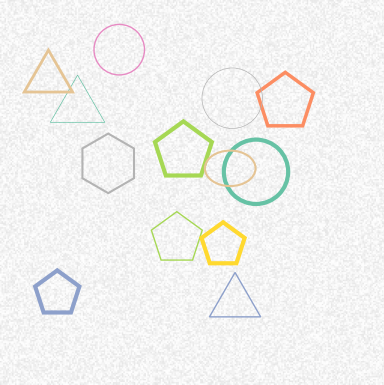[{"shape": "triangle", "thickness": 0.5, "radius": 0.41, "center": [0.201, 0.723]}, {"shape": "circle", "thickness": 3, "radius": 0.42, "center": [0.665, 0.554]}, {"shape": "pentagon", "thickness": 2.5, "radius": 0.38, "center": [0.741, 0.735]}, {"shape": "triangle", "thickness": 1, "radius": 0.38, "center": [0.611, 0.215]}, {"shape": "pentagon", "thickness": 3, "radius": 0.3, "center": [0.149, 0.237]}, {"shape": "circle", "thickness": 1, "radius": 0.33, "center": [0.31, 0.871]}, {"shape": "pentagon", "thickness": 1, "radius": 0.35, "center": [0.459, 0.381]}, {"shape": "pentagon", "thickness": 3, "radius": 0.39, "center": [0.476, 0.607]}, {"shape": "pentagon", "thickness": 3, "radius": 0.29, "center": [0.579, 0.364]}, {"shape": "oval", "thickness": 1.5, "radius": 0.33, "center": [0.598, 0.563]}, {"shape": "triangle", "thickness": 2, "radius": 0.36, "center": [0.126, 0.797]}, {"shape": "circle", "thickness": 0.5, "radius": 0.39, "center": [0.603, 0.745]}, {"shape": "hexagon", "thickness": 1.5, "radius": 0.39, "center": [0.281, 0.576]}]